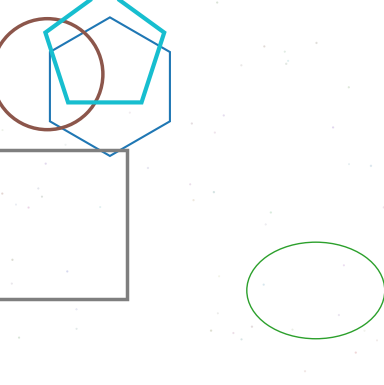[{"shape": "hexagon", "thickness": 1.5, "radius": 0.9, "center": [0.286, 0.775]}, {"shape": "oval", "thickness": 1, "radius": 0.9, "center": [0.82, 0.246]}, {"shape": "circle", "thickness": 2.5, "radius": 0.72, "center": [0.123, 0.807]}, {"shape": "square", "thickness": 2.5, "radius": 0.97, "center": [0.136, 0.416]}, {"shape": "pentagon", "thickness": 3, "radius": 0.81, "center": [0.272, 0.865]}]